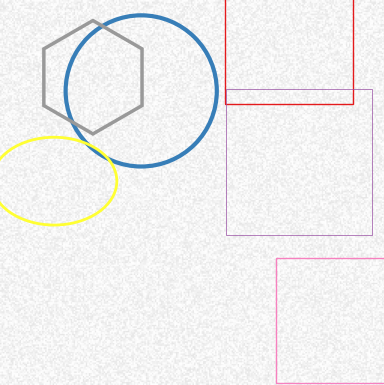[{"shape": "square", "thickness": 1, "radius": 0.83, "center": [0.751, 0.894]}, {"shape": "circle", "thickness": 3, "radius": 0.98, "center": [0.367, 0.764]}, {"shape": "square", "thickness": 0.5, "radius": 0.95, "center": [0.776, 0.58]}, {"shape": "oval", "thickness": 2, "radius": 0.81, "center": [0.141, 0.529]}, {"shape": "square", "thickness": 1, "radius": 0.82, "center": [0.88, 0.167]}, {"shape": "hexagon", "thickness": 2.5, "radius": 0.74, "center": [0.241, 0.799]}]